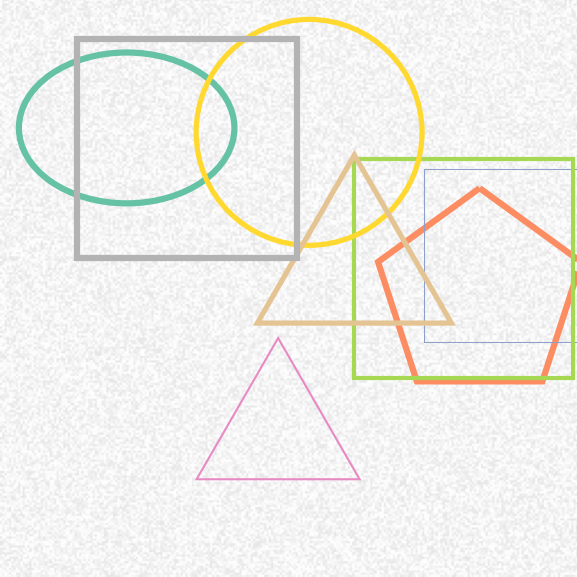[{"shape": "oval", "thickness": 3, "radius": 0.93, "center": [0.219, 0.778]}, {"shape": "pentagon", "thickness": 3, "radius": 0.92, "center": [0.83, 0.488]}, {"shape": "square", "thickness": 0.5, "radius": 0.75, "center": [0.884, 0.557]}, {"shape": "triangle", "thickness": 1, "radius": 0.81, "center": [0.482, 0.251]}, {"shape": "square", "thickness": 2, "radius": 0.95, "center": [0.803, 0.534]}, {"shape": "circle", "thickness": 2.5, "radius": 0.98, "center": [0.535, 0.77]}, {"shape": "triangle", "thickness": 2.5, "radius": 0.97, "center": [0.614, 0.537]}, {"shape": "square", "thickness": 3, "radius": 0.95, "center": [0.323, 0.742]}]